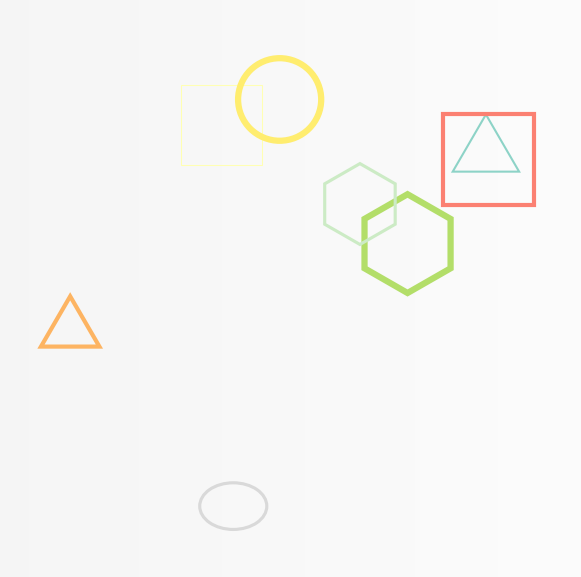[{"shape": "triangle", "thickness": 1, "radius": 0.33, "center": [0.836, 0.735]}, {"shape": "square", "thickness": 0.5, "radius": 0.35, "center": [0.382, 0.782]}, {"shape": "square", "thickness": 2, "radius": 0.39, "center": [0.841, 0.723]}, {"shape": "triangle", "thickness": 2, "radius": 0.29, "center": [0.121, 0.428]}, {"shape": "hexagon", "thickness": 3, "radius": 0.43, "center": [0.701, 0.577]}, {"shape": "oval", "thickness": 1.5, "radius": 0.29, "center": [0.401, 0.123]}, {"shape": "hexagon", "thickness": 1.5, "radius": 0.35, "center": [0.619, 0.646]}, {"shape": "circle", "thickness": 3, "radius": 0.36, "center": [0.481, 0.827]}]